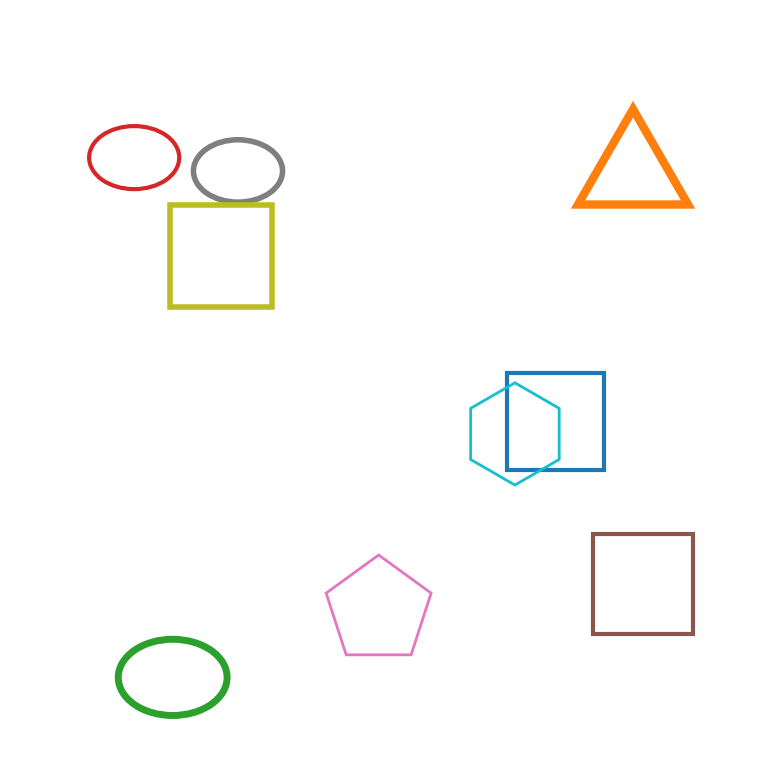[{"shape": "square", "thickness": 1.5, "radius": 0.32, "center": [0.721, 0.453]}, {"shape": "triangle", "thickness": 3, "radius": 0.41, "center": [0.822, 0.776]}, {"shape": "oval", "thickness": 2.5, "radius": 0.35, "center": [0.224, 0.12]}, {"shape": "oval", "thickness": 1.5, "radius": 0.29, "center": [0.174, 0.795]}, {"shape": "square", "thickness": 1.5, "radius": 0.33, "center": [0.835, 0.242]}, {"shape": "pentagon", "thickness": 1, "radius": 0.36, "center": [0.492, 0.208]}, {"shape": "oval", "thickness": 2, "radius": 0.29, "center": [0.309, 0.778]}, {"shape": "square", "thickness": 2, "radius": 0.33, "center": [0.287, 0.668]}, {"shape": "hexagon", "thickness": 1, "radius": 0.33, "center": [0.669, 0.436]}]